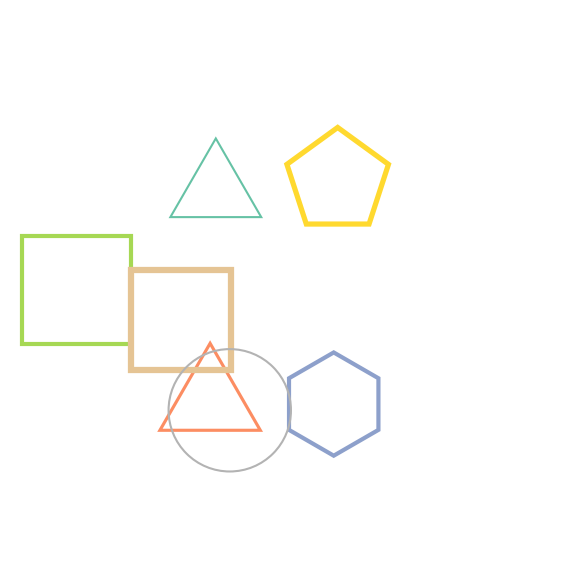[{"shape": "triangle", "thickness": 1, "radius": 0.45, "center": [0.374, 0.669]}, {"shape": "triangle", "thickness": 1.5, "radius": 0.5, "center": [0.364, 0.304]}, {"shape": "hexagon", "thickness": 2, "radius": 0.45, "center": [0.578, 0.299]}, {"shape": "square", "thickness": 2, "radius": 0.47, "center": [0.132, 0.497]}, {"shape": "pentagon", "thickness": 2.5, "radius": 0.46, "center": [0.585, 0.686]}, {"shape": "square", "thickness": 3, "radius": 0.43, "center": [0.313, 0.445]}, {"shape": "circle", "thickness": 1, "radius": 0.53, "center": [0.398, 0.289]}]